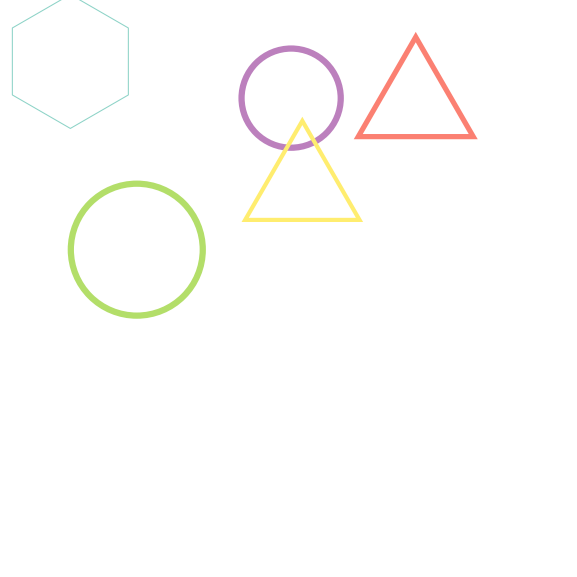[{"shape": "hexagon", "thickness": 0.5, "radius": 0.58, "center": [0.122, 0.893]}, {"shape": "triangle", "thickness": 2.5, "radius": 0.57, "center": [0.72, 0.82]}, {"shape": "circle", "thickness": 3, "radius": 0.57, "center": [0.237, 0.567]}, {"shape": "circle", "thickness": 3, "radius": 0.43, "center": [0.504, 0.829]}, {"shape": "triangle", "thickness": 2, "radius": 0.57, "center": [0.524, 0.676]}]